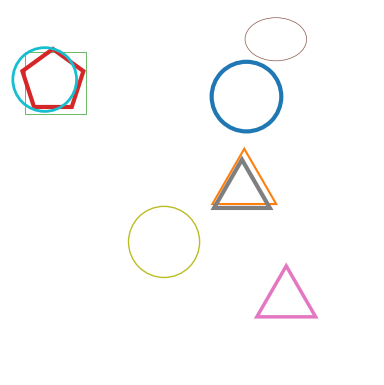[{"shape": "circle", "thickness": 3, "radius": 0.45, "center": [0.64, 0.749]}, {"shape": "triangle", "thickness": 1.5, "radius": 0.48, "center": [0.634, 0.518]}, {"shape": "square", "thickness": 0.5, "radius": 0.4, "center": [0.144, 0.785]}, {"shape": "pentagon", "thickness": 3, "radius": 0.42, "center": [0.137, 0.79]}, {"shape": "oval", "thickness": 0.5, "radius": 0.4, "center": [0.716, 0.898]}, {"shape": "triangle", "thickness": 2.5, "radius": 0.44, "center": [0.743, 0.221]}, {"shape": "triangle", "thickness": 3, "radius": 0.42, "center": [0.628, 0.502]}, {"shape": "circle", "thickness": 1, "radius": 0.46, "center": [0.426, 0.372]}, {"shape": "circle", "thickness": 2, "radius": 0.41, "center": [0.116, 0.793]}]